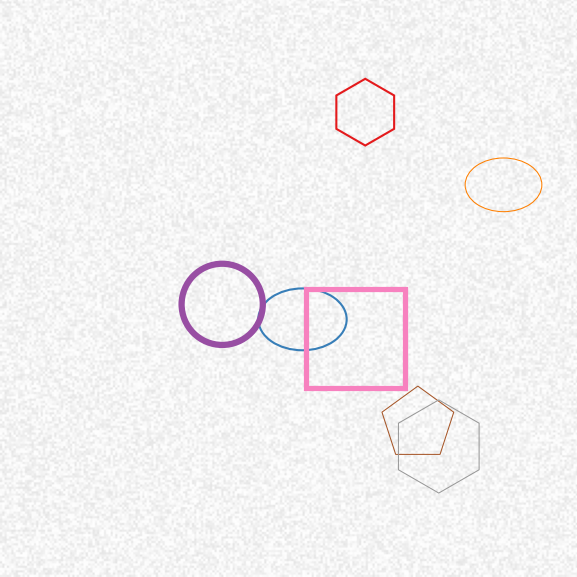[{"shape": "hexagon", "thickness": 1, "radius": 0.29, "center": [0.632, 0.805]}, {"shape": "oval", "thickness": 1, "radius": 0.38, "center": [0.524, 0.446]}, {"shape": "circle", "thickness": 3, "radius": 0.35, "center": [0.385, 0.472]}, {"shape": "oval", "thickness": 0.5, "radius": 0.33, "center": [0.872, 0.679]}, {"shape": "pentagon", "thickness": 0.5, "radius": 0.33, "center": [0.724, 0.265]}, {"shape": "square", "thickness": 2.5, "radius": 0.43, "center": [0.616, 0.413]}, {"shape": "hexagon", "thickness": 0.5, "radius": 0.4, "center": [0.76, 0.226]}]